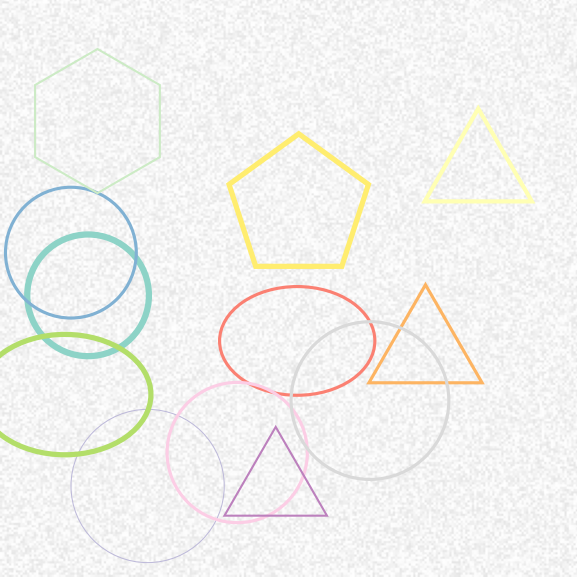[{"shape": "circle", "thickness": 3, "radius": 0.53, "center": [0.153, 0.488]}, {"shape": "triangle", "thickness": 2, "radius": 0.54, "center": [0.828, 0.704]}, {"shape": "circle", "thickness": 0.5, "radius": 0.66, "center": [0.256, 0.158]}, {"shape": "oval", "thickness": 1.5, "radius": 0.67, "center": [0.515, 0.409]}, {"shape": "circle", "thickness": 1.5, "radius": 0.57, "center": [0.123, 0.562]}, {"shape": "triangle", "thickness": 1.5, "radius": 0.57, "center": [0.737, 0.393]}, {"shape": "oval", "thickness": 2.5, "radius": 0.74, "center": [0.112, 0.316]}, {"shape": "circle", "thickness": 1.5, "radius": 0.61, "center": [0.411, 0.216]}, {"shape": "circle", "thickness": 1.5, "radius": 0.68, "center": [0.641, 0.306]}, {"shape": "triangle", "thickness": 1, "radius": 0.51, "center": [0.477, 0.157]}, {"shape": "hexagon", "thickness": 1, "radius": 0.62, "center": [0.169, 0.789]}, {"shape": "pentagon", "thickness": 2.5, "radius": 0.63, "center": [0.517, 0.641]}]